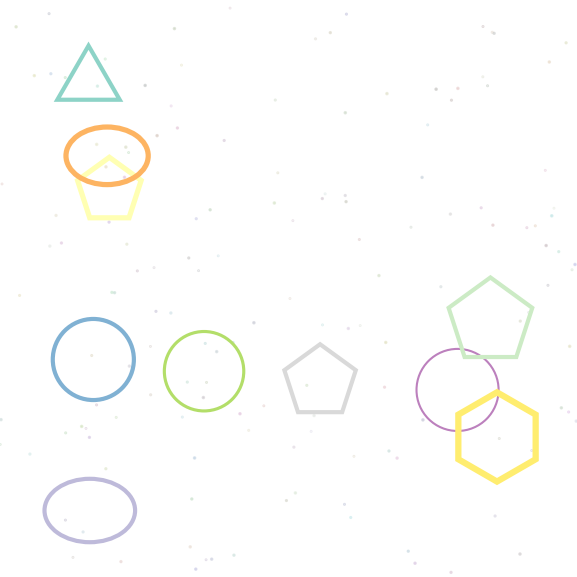[{"shape": "triangle", "thickness": 2, "radius": 0.31, "center": [0.153, 0.858]}, {"shape": "pentagon", "thickness": 2.5, "radius": 0.29, "center": [0.189, 0.669]}, {"shape": "oval", "thickness": 2, "radius": 0.39, "center": [0.155, 0.115]}, {"shape": "circle", "thickness": 2, "radius": 0.35, "center": [0.162, 0.377]}, {"shape": "oval", "thickness": 2.5, "radius": 0.36, "center": [0.185, 0.729]}, {"shape": "circle", "thickness": 1.5, "radius": 0.34, "center": [0.353, 0.356]}, {"shape": "pentagon", "thickness": 2, "radius": 0.33, "center": [0.554, 0.338]}, {"shape": "circle", "thickness": 1, "radius": 0.36, "center": [0.792, 0.324]}, {"shape": "pentagon", "thickness": 2, "radius": 0.38, "center": [0.849, 0.443]}, {"shape": "hexagon", "thickness": 3, "radius": 0.39, "center": [0.861, 0.243]}]